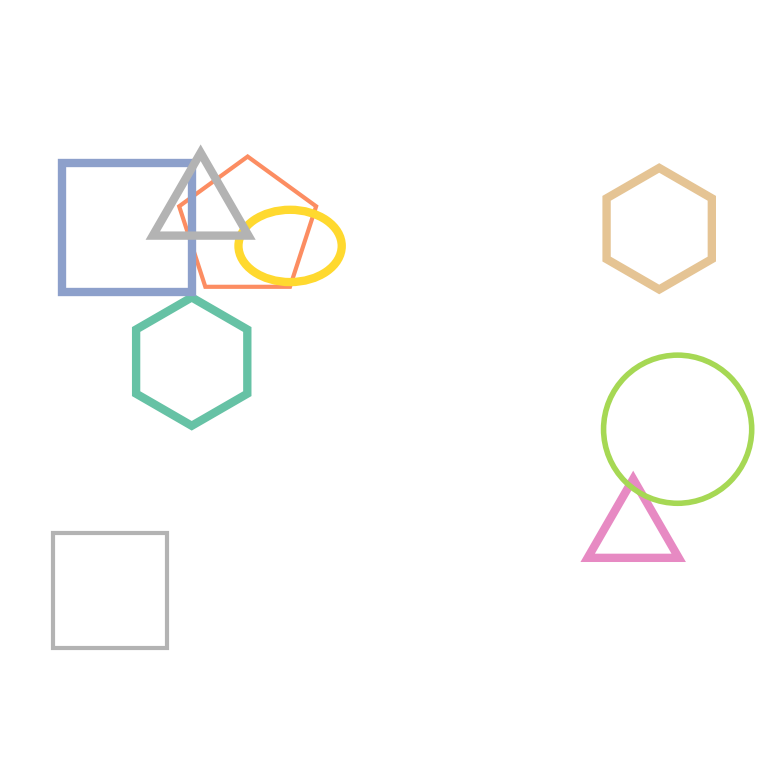[{"shape": "hexagon", "thickness": 3, "radius": 0.42, "center": [0.249, 0.53]}, {"shape": "pentagon", "thickness": 1.5, "radius": 0.47, "center": [0.322, 0.703]}, {"shape": "square", "thickness": 3, "radius": 0.42, "center": [0.165, 0.704]}, {"shape": "triangle", "thickness": 3, "radius": 0.34, "center": [0.822, 0.31]}, {"shape": "circle", "thickness": 2, "radius": 0.48, "center": [0.88, 0.443]}, {"shape": "oval", "thickness": 3, "radius": 0.34, "center": [0.377, 0.681]}, {"shape": "hexagon", "thickness": 3, "radius": 0.39, "center": [0.856, 0.703]}, {"shape": "triangle", "thickness": 3, "radius": 0.36, "center": [0.261, 0.73]}, {"shape": "square", "thickness": 1.5, "radius": 0.37, "center": [0.143, 0.233]}]